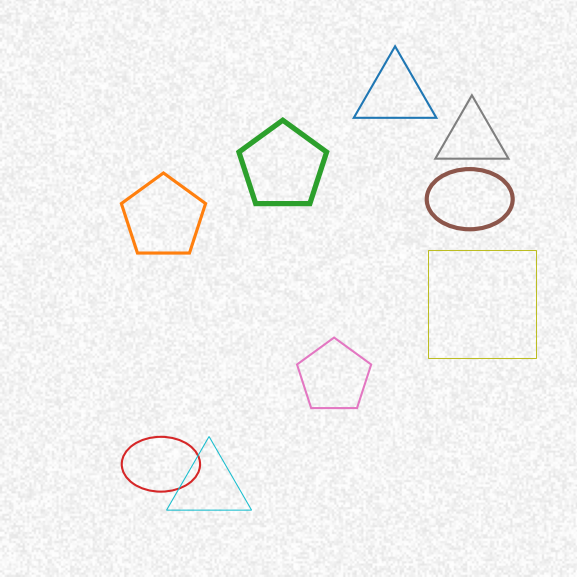[{"shape": "triangle", "thickness": 1, "radius": 0.41, "center": [0.684, 0.836]}, {"shape": "pentagon", "thickness": 1.5, "radius": 0.38, "center": [0.283, 0.623]}, {"shape": "pentagon", "thickness": 2.5, "radius": 0.4, "center": [0.49, 0.711]}, {"shape": "oval", "thickness": 1, "radius": 0.34, "center": [0.279, 0.195]}, {"shape": "oval", "thickness": 2, "radius": 0.37, "center": [0.813, 0.654]}, {"shape": "pentagon", "thickness": 1, "radius": 0.34, "center": [0.579, 0.347]}, {"shape": "triangle", "thickness": 1, "radius": 0.37, "center": [0.817, 0.761]}, {"shape": "square", "thickness": 0.5, "radius": 0.47, "center": [0.835, 0.472]}, {"shape": "triangle", "thickness": 0.5, "radius": 0.43, "center": [0.362, 0.158]}]